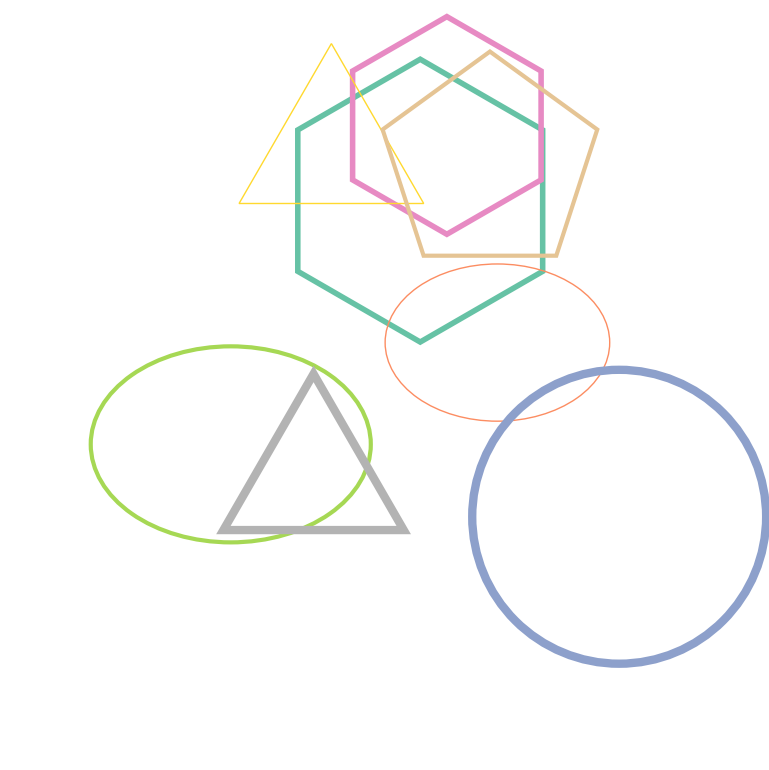[{"shape": "hexagon", "thickness": 2, "radius": 0.92, "center": [0.546, 0.739]}, {"shape": "oval", "thickness": 0.5, "radius": 0.73, "center": [0.646, 0.555]}, {"shape": "circle", "thickness": 3, "radius": 0.95, "center": [0.804, 0.329]}, {"shape": "hexagon", "thickness": 2, "radius": 0.71, "center": [0.58, 0.837]}, {"shape": "oval", "thickness": 1.5, "radius": 0.91, "center": [0.3, 0.423]}, {"shape": "triangle", "thickness": 0.5, "radius": 0.69, "center": [0.43, 0.805]}, {"shape": "pentagon", "thickness": 1.5, "radius": 0.73, "center": [0.636, 0.786]}, {"shape": "triangle", "thickness": 3, "radius": 0.68, "center": [0.407, 0.379]}]